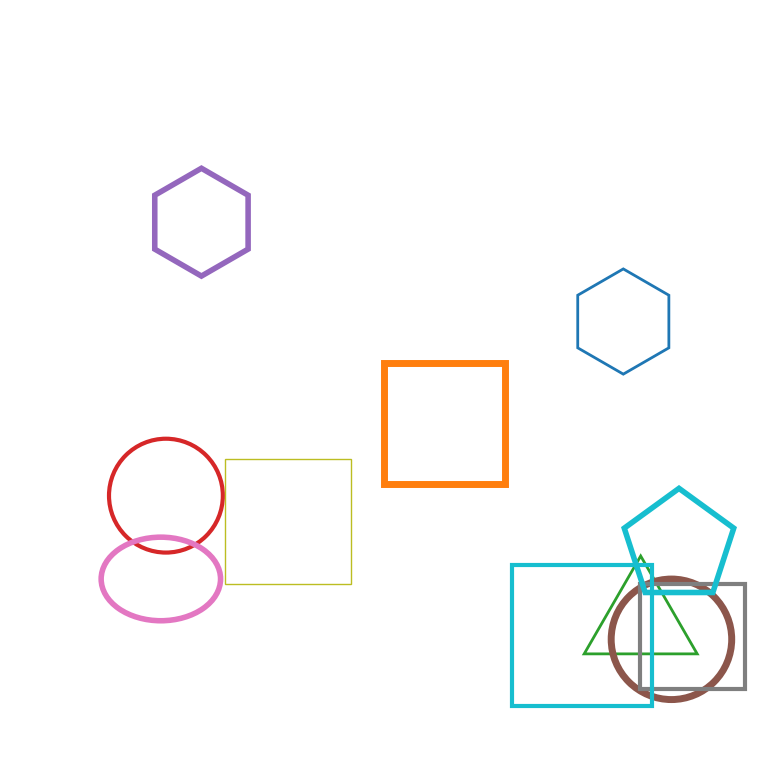[{"shape": "hexagon", "thickness": 1, "radius": 0.34, "center": [0.809, 0.582]}, {"shape": "square", "thickness": 2.5, "radius": 0.39, "center": [0.578, 0.45]}, {"shape": "triangle", "thickness": 1, "radius": 0.42, "center": [0.832, 0.193]}, {"shape": "circle", "thickness": 1.5, "radius": 0.37, "center": [0.215, 0.356]}, {"shape": "hexagon", "thickness": 2, "radius": 0.35, "center": [0.262, 0.711]}, {"shape": "circle", "thickness": 2.5, "radius": 0.39, "center": [0.872, 0.17]}, {"shape": "oval", "thickness": 2, "radius": 0.39, "center": [0.209, 0.248]}, {"shape": "square", "thickness": 1.5, "radius": 0.34, "center": [0.899, 0.173]}, {"shape": "square", "thickness": 0.5, "radius": 0.41, "center": [0.374, 0.323]}, {"shape": "pentagon", "thickness": 2, "radius": 0.37, "center": [0.882, 0.291]}, {"shape": "square", "thickness": 1.5, "radius": 0.46, "center": [0.756, 0.175]}]